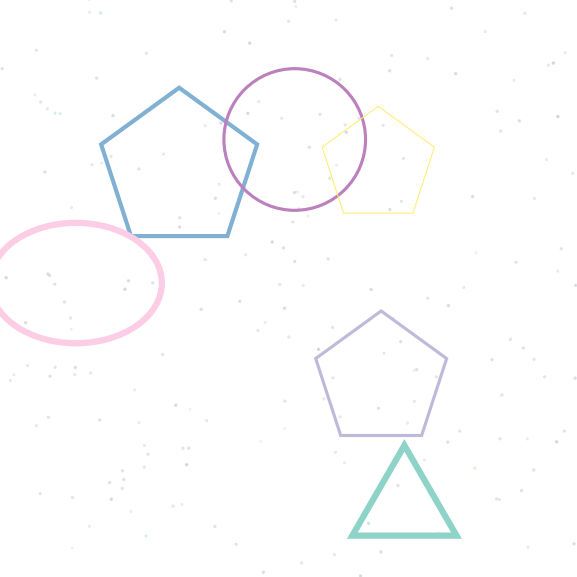[{"shape": "triangle", "thickness": 3, "radius": 0.52, "center": [0.7, 0.124]}, {"shape": "pentagon", "thickness": 1.5, "radius": 0.6, "center": [0.66, 0.341]}, {"shape": "pentagon", "thickness": 2, "radius": 0.71, "center": [0.31, 0.705]}, {"shape": "oval", "thickness": 3, "radius": 0.74, "center": [0.131, 0.509]}, {"shape": "circle", "thickness": 1.5, "radius": 0.61, "center": [0.51, 0.758]}, {"shape": "pentagon", "thickness": 0.5, "radius": 0.51, "center": [0.655, 0.713]}]